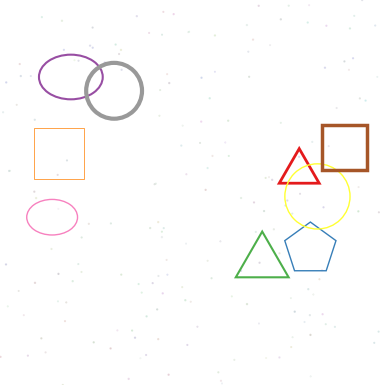[{"shape": "triangle", "thickness": 2, "radius": 0.3, "center": [0.777, 0.554]}, {"shape": "pentagon", "thickness": 1, "radius": 0.35, "center": [0.806, 0.353]}, {"shape": "triangle", "thickness": 1.5, "radius": 0.4, "center": [0.681, 0.319]}, {"shape": "oval", "thickness": 1.5, "radius": 0.41, "center": [0.184, 0.8]}, {"shape": "square", "thickness": 0.5, "radius": 0.33, "center": [0.153, 0.601]}, {"shape": "circle", "thickness": 1, "radius": 0.42, "center": [0.825, 0.49]}, {"shape": "square", "thickness": 2.5, "radius": 0.29, "center": [0.894, 0.616]}, {"shape": "oval", "thickness": 1, "radius": 0.33, "center": [0.135, 0.436]}, {"shape": "circle", "thickness": 3, "radius": 0.36, "center": [0.296, 0.764]}]